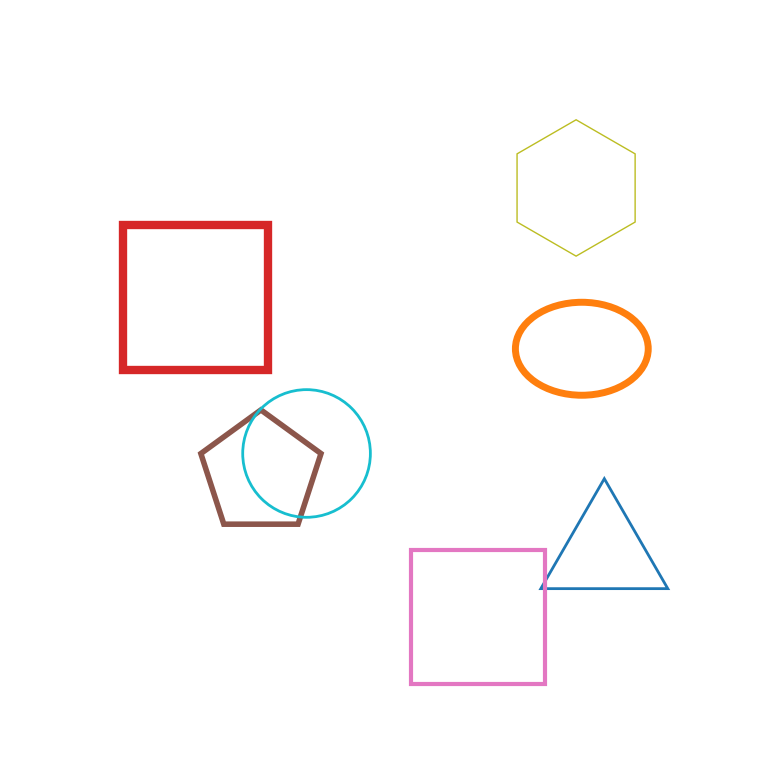[{"shape": "triangle", "thickness": 1, "radius": 0.48, "center": [0.785, 0.283]}, {"shape": "oval", "thickness": 2.5, "radius": 0.43, "center": [0.756, 0.547]}, {"shape": "square", "thickness": 3, "radius": 0.47, "center": [0.254, 0.614]}, {"shape": "pentagon", "thickness": 2, "radius": 0.41, "center": [0.339, 0.386]}, {"shape": "square", "thickness": 1.5, "radius": 0.44, "center": [0.62, 0.198]}, {"shape": "hexagon", "thickness": 0.5, "radius": 0.44, "center": [0.748, 0.756]}, {"shape": "circle", "thickness": 1, "radius": 0.41, "center": [0.398, 0.411]}]